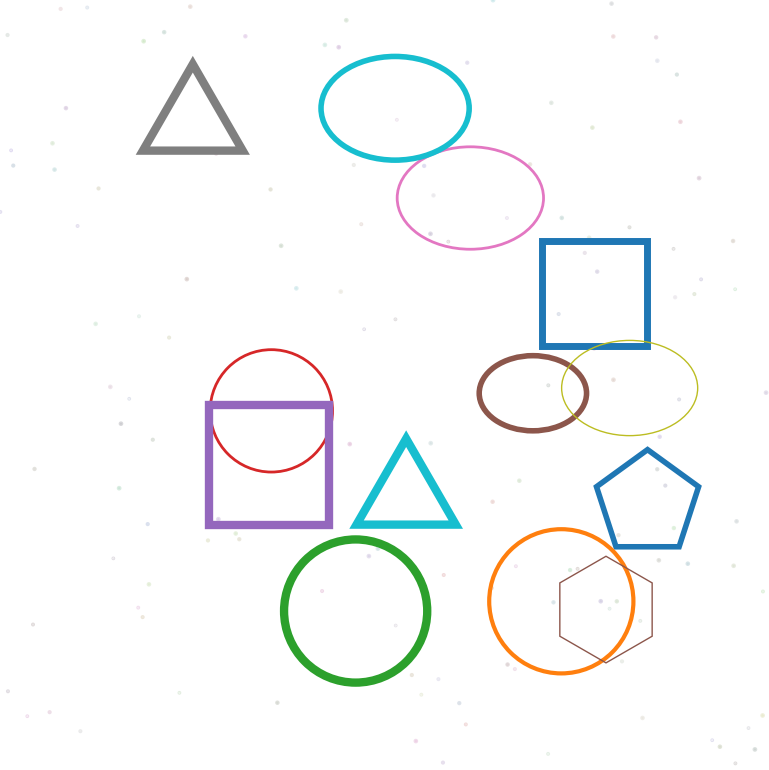[{"shape": "pentagon", "thickness": 2, "radius": 0.35, "center": [0.841, 0.346]}, {"shape": "square", "thickness": 2.5, "radius": 0.34, "center": [0.772, 0.619]}, {"shape": "circle", "thickness": 1.5, "radius": 0.47, "center": [0.729, 0.219]}, {"shape": "circle", "thickness": 3, "radius": 0.46, "center": [0.462, 0.206]}, {"shape": "circle", "thickness": 1, "radius": 0.4, "center": [0.352, 0.466]}, {"shape": "square", "thickness": 3, "radius": 0.39, "center": [0.35, 0.396]}, {"shape": "hexagon", "thickness": 0.5, "radius": 0.35, "center": [0.787, 0.208]}, {"shape": "oval", "thickness": 2, "radius": 0.35, "center": [0.692, 0.489]}, {"shape": "oval", "thickness": 1, "radius": 0.48, "center": [0.611, 0.743]}, {"shape": "triangle", "thickness": 3, "radius": 0.37, "center": [0.25, 0.842]}, {"shape": "oval", "thickness": 0.5, "radius": 0.44, "center": [0.818, 0.496]}, {"shape": "triangle", "thickness": 3, "radius": 0.37, "center": [0.527, 0.356]}, {"shape": "oval", "thickness": 2, "radius": 0.48, "center": [0.513, 0.859]}]